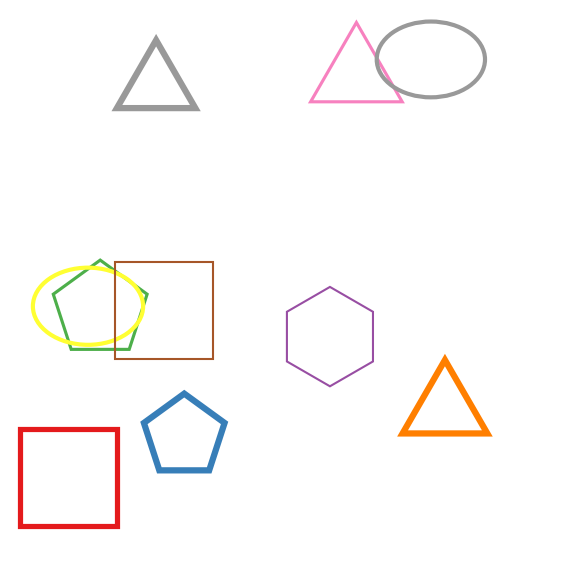[{"shape": "square", "thickness": 2.5, "radius": 0.42, "center": [0.118, 0.172]}, {"shape": "pentagon", "thickness": 3, "radius": 0.37, "center": [0.319, 0.244]}, {"shape": "pentagon", "thickness": 1.5, "radius": 0.43, "center": [0.174, 0.463]}, {"shape": "hexagon", "thickness": 1, "radius": 0.43, "center": [0.571, 0.416]}, {"shape": "triangle", "thickness": 3, "radius": 0.42, "center": [0.77, 0.291]}, {"shape": "oval", "thickness": 2, "radius": 0.48, "center": [0.152, 0.469]}, {"shape": "square", "thickness": 1, "radius": 0.42, "center": [0.284, 0.462]}, {"shape": "triangle", "thickness": 1.5, "radius": 0.46, "center": [0.617, 0.869]}, {"shape": "oval", "thickness": 2, "radius": 0.47, "center": [0.746, 0.896]}, {"shape": "triangle", "thickness": 3, "radius": 0.39, "center": [0.27, 0.851]}]